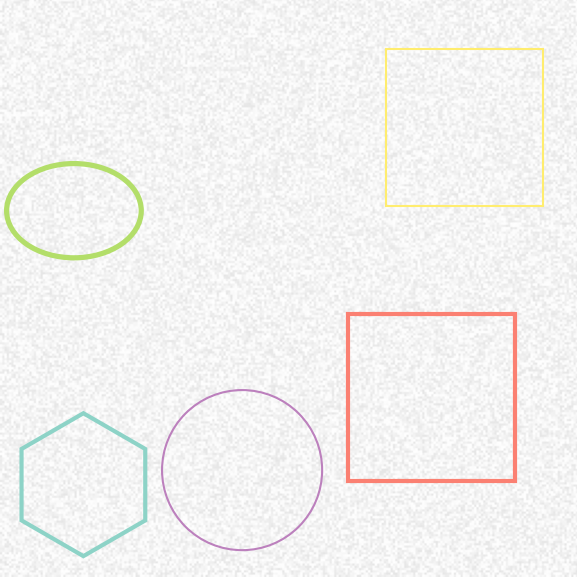[{"shape": "hexagon", "thickness": 2, "radius": 0.62, "center": [0.144, 0.16]}, {"shape": "square", "thickness": 2, "radius": 0.72, "center": [0.747, 0.311]}, {"shape": "oval", "thickness": 2.5, "radius": 0.58, "center": [0.128, 0.634]}, {"shape": "circle", "thickness": 1, "radius": 0.69, "center": [0.419, 0.185]}, {"shape": "square", "thickness": 1, "radius": 0.68, "center": [0.805, 0.779]}]